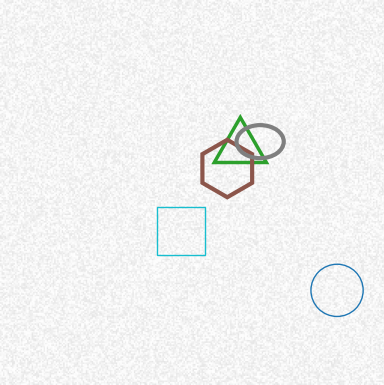[{"shape": "circle", "thickness": 1, "radius": 0.34, "center": [0.875, 0.246]}, {"shape": "triangle", "thickness": 2.5, "radius": 0.39, "center": [0.624, 0.617]}, {"shape": "hexagon", "thickness": 3, "radius": 0.37, "center": [0.59, 0.562]}, {"shape": "oval", "thickness": 3, "radius": 0.31, "center": [0.676, 0.632]}, {"shape": "square", "thickness": 1, "radius": 0.31, "center": [0.471, 0.399]}]